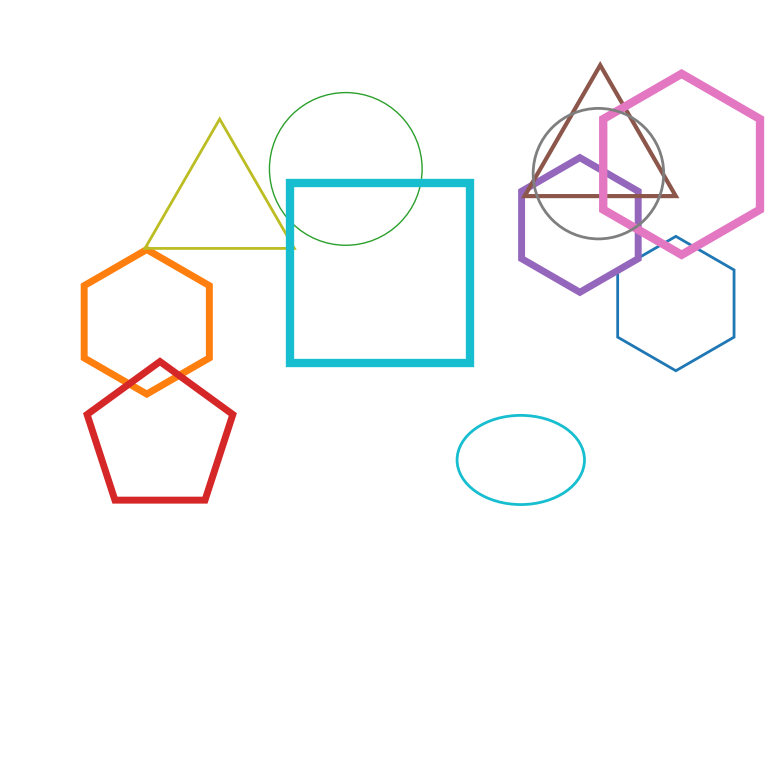[{"shape": "hexagon", "thickness": 1, "radius": 0.44, "center": [0.878, 0.606]}, {"shape": "hexagon", "thickness": 2.5, "radius": 0.47, "center": [0.191, 0.582]}, {"shape": "circle", "thickness": 0.5, "radius": 0.5, "center": [0.449, 0.781]}, {"shape": "pentagon", "thickness": 2.5, "radius": 0.5, "center": [0.208, 0.431]}, {"shape": "hexagon", "thickness": 2.5, "radius": 0.44, "center": [0.753, 0.708]}, {"shape": "triangle", "thickness": 1.5, "radius": 0.57, "center": [0.78, 0.802]}, {"shape": "hexagon", "thickness": 3, "radius": 0.59, "center": [0.885, 0.787]}, {"shape": "circle", "thickness": 1, "radius": 0.42, "center": [0.777, 0.774]}, {"shape": "triangle", "thickness": 1, "radius": 0.56, "center": [0.285, 0.733]}, {"shape": "square", "thickness": 3, "radius": 0.58, "center": [0.493, 0.646]}, {"shape": "oval", "thickness": 1, "radius": 0.41, "center": [0.676, 0.403]}]